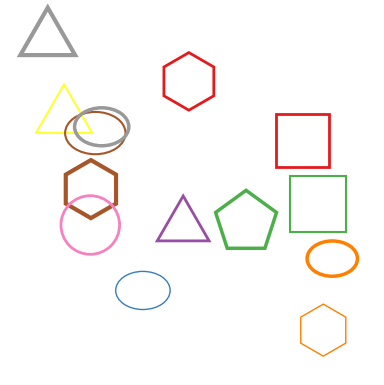[{"shape": "hexagon", "thickness": 2, "radius": 0.37, "center": [0.491, 0.789]}, {"shape": "square", "thickness": 2, "radius": 0.35, "center": [0.785, 0.635]}, {"shape": "oval", "thickness": 1, "radius": 0.35, "center": [0.371, 0.246]}, {"shape": "square", "thickness": 1.5, "radius": 0.36, "center": [0.825, 0.471]}, {"shape": "pentagon", "thickness": 2.5, "radius": 0.42, "center": [0.639, 0.422]}, {"shape": "triangle", "thickness": 2, "radius": 0.39, "center": [0.476, 0.413]}, {"shape": "oval", "thickness": 2.5, "radius": 0.33, "center": [0.863, 0.328]}, {"shape": "hexagon", "thickness": 1, "radius": 0.34, "center": [0.84, 0.142]}, {"shape": "triangle", "thickness": 1.5, "radius": 0.42, "center": [0.166, 0.697]}, {"shape": "oval", "thickness": 1.5, "radius": 0.39, "center": [0.248, 0.654]}, {"shape": "hexagon", "thickness": 3, "radius": 0.38, "center": [0.236, 0.509]}, {"shape": "circle", "thickness": 2, "radius": 0.38, "center": [0.234, 0.416]}, {"shape": "oval", "thickness": 2.5, "radius": 0.35, "center": [0.264, 0.671]}, {"shape": "triangle", "thickness": 3, "radius": 0.41, "center": [0.124, 0.898]}]